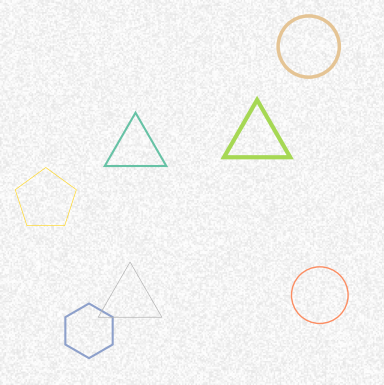[{"shape": "triangle", "thickness": 1.5, "radius": 0.46, "center": [0.352, 0.615]}, {"shape": "circle", "thickness": 1, "radius": 0.37, "center": [0.831, 0.233]}, {"shape": "hexagon", "thickness": 1.5, "radius": 0.36, "center": [0.231, 0.141]}, {"shape": "triangle", "thickness": 3, "radius": 0.5, "center": [0.668, 0.641]}, {"shape": "pentagon", "thickness": 0.5, "radius": 0.42, "center": [0.119, 0.481]}, {"shape": "circle", "thickness": 2.5, "radius": 0.4, "center": [0.802, 0.879]}, {"shape": "triangle", "thickness": 0.5, "radius": 0.48, "center": [0.338, 0.224]}]